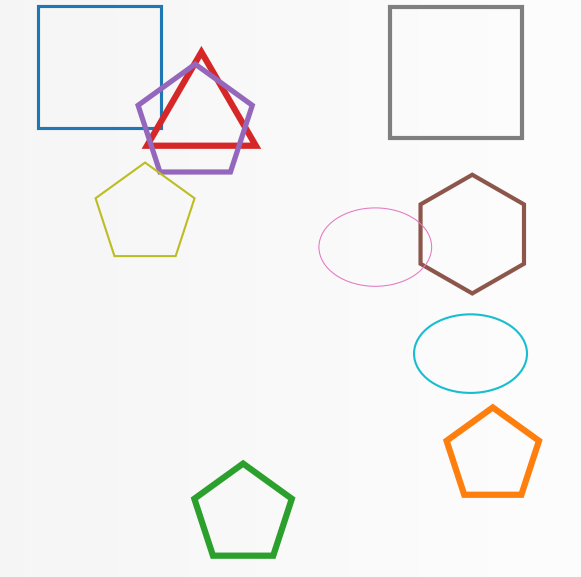[{"shape": "square", "thickness": 1.5, "radius": 0.53, "center": [0.172, 0.883]}, {"shape": "pentagon", "thickness": 3, "radius": 0.42, "center": [0.848, 0.21]}, {"shape": "pentagon", "thickness": 3, "radius": 0.44, "center": [0.418, 0.108]}, {"shape": "triangle", "thickness": 3, "radius": 0.54, "center": [0.347, 0.801]}, {"shape": "pentagon", "thickness": 2.5, "radius": 0.52, "center": [0.336, 0.785]}, {"shape": "hexagon", "thickness": 2, "radius": 0.51, "center": [0.812, 0.594]}, {"shape": "oval", "thickness": 0.5, "radius": 0.48, "center": [0.646, 0.571]}, {"shape": "square", "thickness": 2, "radius": 0.57, "center": [0.785, 0.874]}, {"shape": "pentagon", "thickness": 1, "radius": 0.45, "center": [0.25, 0.628]}, {"shape": "oval", "thickness": 1, "radius": 0.49, "center": [0.809, 0.387]}]